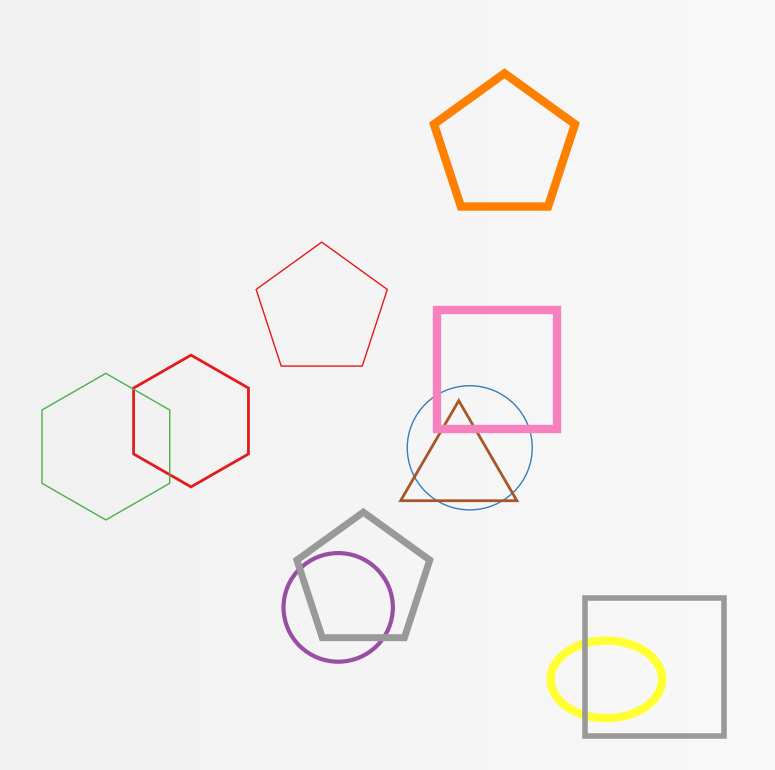[{"shape": "hexagon", "thickness": 1, "radius": 0.43, "center": [0.246, 0.453]}, {"shape": "pentagon", "thickness": 0.5, "radius": 0.44, "center": [0.415, 0.597]}, {"shape": "circle", "thickness": 0.5, "radius": 0.4, "center": [0.606, 0.418]}, {"shape": "hexagon", "thickness": 0.5, "radius": 0.48, "center": [0.137, 0.42]}, {"shape": "circle", "thickness": 1.5, "radius": 0.35, "center": [0.436, 0.211]}, {"shape": "pentagon", "thickness": 3, "radius": 0.48, "center": [0.651, 0.809]}, {"shape": "oval", "thickness": 3, "radius": 0.36, "center": [0.782, 0.118]}, {"shape": "triangle", "thickness": 1, "radius": 0.43, "center": [0.592, 0.393]}, {"shape": "square", "thickness": 3, "radius": 0.39, "center": [0.641, 0.52]}, {"shape": "pentagon", "thickness": 2.5, "radius": 0.45, "center": [0.469, 0.245]}, {"shape": "square", "thickness": 2, "radius": 0.45, "center": [0.844, 0.134]}]